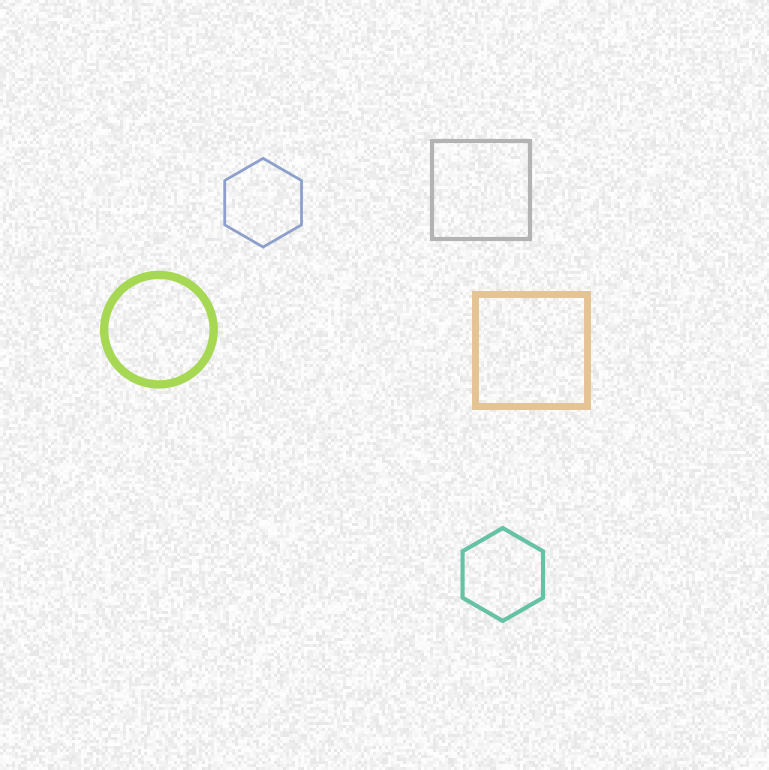[{"shape": "hexagon", "thickness": 1.5, "radius": 0.3, "center": [0.653, 0.254]}, {"shape": "hexagon", "thickness": 1, "radius": 0.29, "center": [0.342, 0.737]}, {"shape": "circle", "thickness": 3, "radius": 0.36, "center": [0.206, 0.572]}, {"shape": "square", "thickness": 2.5, "radius": 0.36, "center": [0.689, 0.546]}, {"shape": "square", "thickness": 1.5, "radius": 0.32, "center": [0.625, 0.753]}]